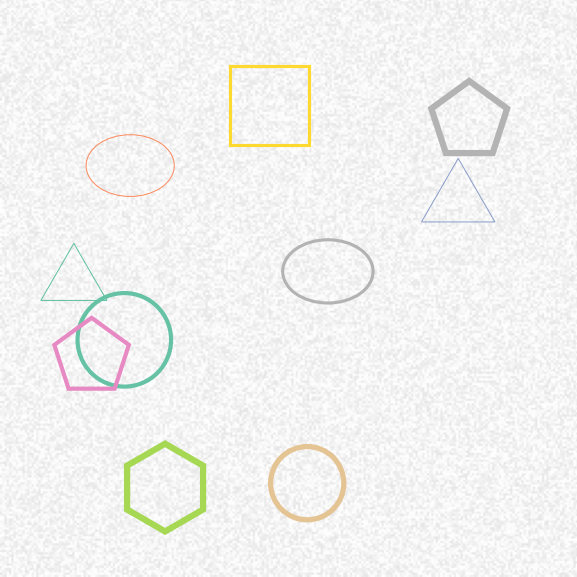[{"shape": "triangle", "thickness": 0.5, "radius": 0.33, "center": [0.128, 0.512]}, {"shape": "circle", "thickness": 2, "radius": 0.4, "center": [0.215, 0.411]}, {"shape": "oval", "thickness": 0.5, "radius": 0.38, "center": [0.225, 0.712]}, {"shape": "triangle", "thickness": 0.5, "radius": 0.37, "center": [0.793, 0.652]}, {"shape": "pentagon", "thickness": 2, "radius": 0.34, "center": [0.159, 0.381]}, {"shape": "hexagon", "thickness": 3, "radius": 0.38, "center": [0.286, 0.155]}, {"shape": "square", "thickness": 1.5, "radius": 0.34, "center": [0.466, 0.816]}, {"shape": "circle", "thickness": 2.5, "radius": 0.32, "center": [0.532, 0.162]}, {"shape": "pentagon", "thickness": 3, "radius": 0.34, "center": [0.813, 0.79]}, {"shape": "oval", "thickness": 1.5, "radius": 0.39, "center": [0.568, 0.529]}]